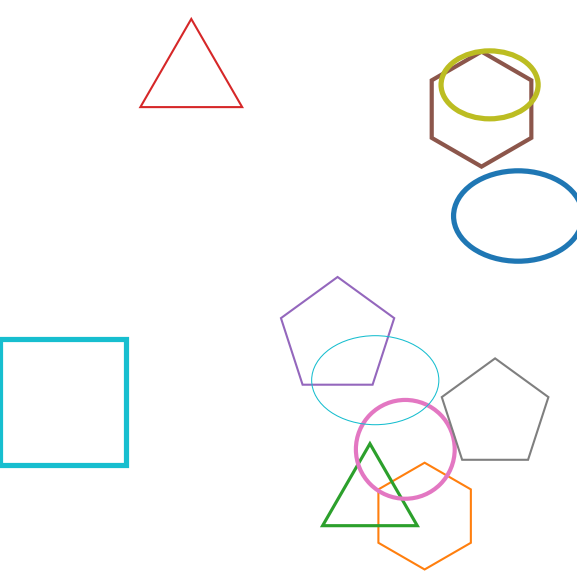[{"shape": "oval", "thickness": 2.5, "radius": 0.56, "center": [0.897, 0.625]}, {"shape": "hexagon", "thickness": 1, "radius": 0.46, "center": [0.735, 0.105]}, {"shape": "triangle", "thickness": 1.5, "radius": 0.47, "center": [0.641, 0.136]}, {"shape": "triangle", "thickness": 1, "radius": 0.51, "center": [0.331, 0.865]}, {"shape": "pentagon", "thickness": 1, "radius": 0.52, "center": [0.585, 0.416]}, {"shape": "hexagon", "thickness": 2, "radius": 0.5, "center": [0.834, 0.81]}, {"shape": "circle", "thickness": 2, "radius": 0.43, "center": [0.702, 0.221]}, {"shape": "pentagon", "thickness": 1, "radius": 0.49, "center": [0.857, 0.281]}, {"shape": "oval", "thickness": 2.5, "radius": 0.42, "center": [0.848, 0.852]}, {"shape": "oval", "thickness": 0.5, "radius": 0.55, "center": [0.65, 0.341]}, {"shape": "square", "thickness": 2.5, "radius": 0.55, "center": [0.109, 0.303]}]